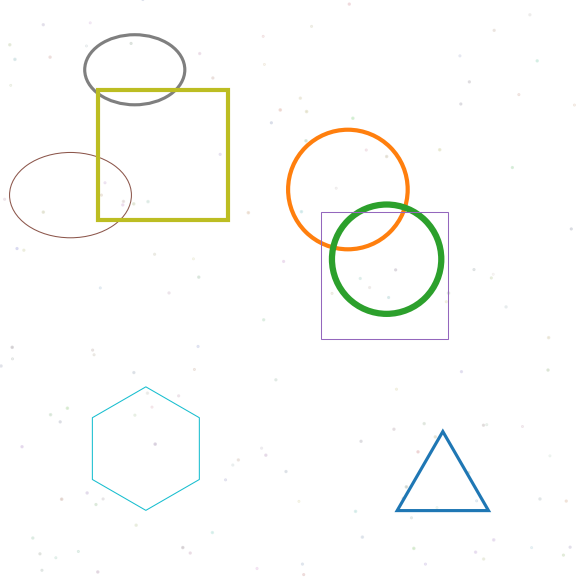[{"shape": "triangle", "thickness": 1.5, "radius": 0.46, "center": [0.767, 0.161]}, {"shape": "circle", "thickness": 2, "radius": 0.52, "center": [0.602, 0.671]}, {"shape": "circle", "thickness": 3, "radius": 0.47, "center": [0.669, 0.55]}, {"shape": "square", "thickness": 0.5, "radius": 0.55, "center": [0.666, 0.522]}, {"shape": "oval", "thickness": 0.5, "radius": 0.53, "center": [0.122, 0.661]}, {"shape": "oval", "thickness": 1.5, "radius": 0.43, "center": [0.233, 0.878]}, {"shape": "square", "thickness": 2, "radius": 0.56, "center": [0.282, 0.731]}, {"shape": "hexagon", "thickness": 0.5, "radius": 0.53, "center": [0.253, 0.222]}]